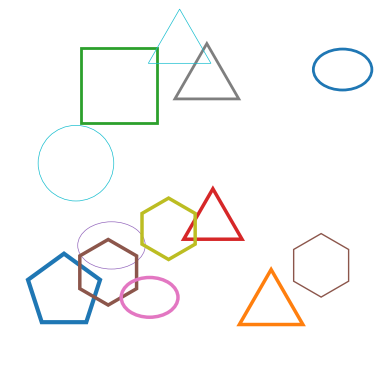[{"shape": "oval", "thickness": 2, "radius": 0.38, "center": [0.89, 0.819]}, {"shape": "pentagon", "thickness": 3, "radius": 0.49, "center": [0.166, 0.243]}, {"shape": "triangle", "thickness": 2.5, "radius": 0.48, "center": [0.704, 0.205]}, {"shape": "square", "thickness": 2, "radius": 0.49, "center": [0.309, 0.778]}, {"shape": "triangle", "thickness": 2.5, "radius": 0.44, "center": [0.553, 0.422]}, {"shape": "oval", "thickness": 0.5, "radius": 0.44, "center": [0.29, 0.363]}, {"shape": "hexagon", "thickness": 2.5, "radius": 0.43, "center": [0.281, 0.293]}, {"shape": "hexagon", "thickness": 1, "radius": 0.41, "center": [0.834, 0.311]}, {"shape": "oval", "thickness": 2.5, "radius": 0.37, "center": [0.389, 0.228]}, {"shape": "triangle", "thickness": 2, "radius": 0.48, "center": [0.537, 0.791]}, {"shape": "hexagon", "thickness": 2.5, "radius": 0.4, "center": [0.438, 0.406]}, {"shape": "triangle", "thickness": 0.5, "radius": 0.47, "center": [0.467, 0.882]}, {"shape": "circle", "thickness": 0.5, "radius": 0.49, "center": [0.197, 0.576]}]